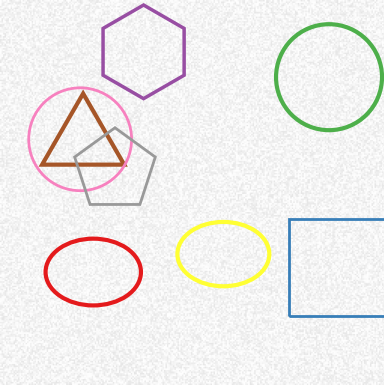[{"shape": "oval", "thickness": 3, "radius": 0.62, "center": [0.242, 0.293]}, {"shape": "square", "thickness": 2, "radius": 0.63, "center": [0.877, 0.305]}, {"shape": "circle", "thickness": 3, "radius": 0.69, "center": [0.855, 0.8]}, {"shape": "hexagon", "thickness": 2.5, "radius": 0.61, "center": [0.373, 0.865]}, {"shape": "oval", "thickness": 3, "radius": 0.6, "center": [0.58, 0.34]}, {"shape": "triangle", "thickness": 3, "radius": 0.62, "center": [0.216, 0.634]}, {"shape": "circle", "thickness": 2, "radius": 0.67, "center": [0.208, 0.638]}, {"shape": "pentagon", "thickness": 2, "radius": 0.55, "center": [0.299, 0.558]}]